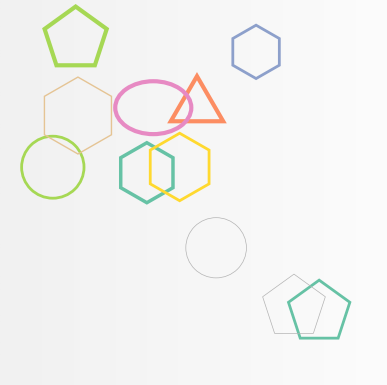[{"shape": "hexagon", "thickness": 2.5, "radius": 0.39, "center": [0.379, 0.551]}, {"shape": "pentagon", "thickness": 2, "radius": 0.42, "center": [0.824, 0.189]}, {"shape": "triangle", "thickness": 3, "radius": 0.39, "center": [0.508, 0.724]}, {"shape": "hexagon", "thickness": 2, "radius": 0.35, "center": [0.661, 0.865]}, {"shape": "oval", "thickness": 3, "radius": 0.49, "center": [0.396, 0.72]}, {"shape": "pentagon", "thickness": 3, "radius": 0.42, "center": [0.195, 0.899]}, {"shape": "circle", "thickness": 2, "radius": 0.4, "center": [0.136, 0.566]}, {"shape": "hexagon", "thickness": 2, "radius": 0.44, "center": [0.464, 0.566]}, {"shape": "hexagon", "thickness": 1, "radius": 0.5, "center": [0.201, 0.7]}, {"shape": "pentagon", "thickness": 0.5, "radius": 0.43, "center": [0.759, 0.203]}, {"shape": "circle", "thickness": 0.5, "radius": 0.39, "center": [0.558, 0.356]}]